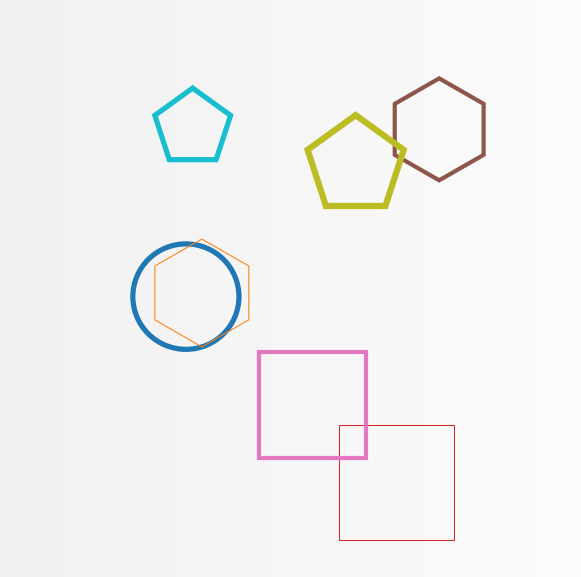[{"shape": "circle", "thickness": 2.5, "radius": 0.46, "center": [0.32, 0.486]}, {"shape": "hexagon", "thickness": 0.5, "radius": 0.47, "center": [0.347, 0.492]}, {"shape": "square", "thickness": 0.5, "radius": 0.5, "center": [0.682, 0.164]}, {"shape": "hexagon", "thickness": 2, "radius": 0.44, "center": [0.756, 0.775]}, {"shape": "square", "thickness": 2, "radius": 0.46, "center": [0.537, 0.299]}, {"shape": "pentagon", "thickness": 3, "radius": 0.43, "center": [0.612, 0.713]}, {"shape": "pentagon", "thickness": 2.5, "radius": 0.34, "center": [0.332, 0.778]}]